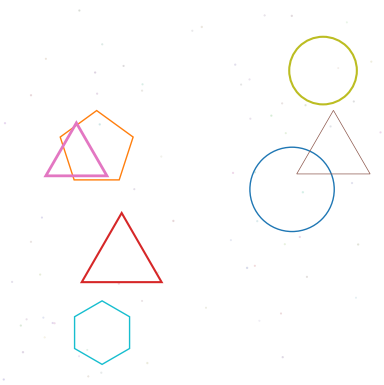[{"shape": "circle", "thickness": 1, "radius": 0.55, "center": [0.759, 0.508]}, {"shape": "pentagon", "thickness": 1, "radius": 0.5, "center": [0.251, 0.613]}, {"shape": "triangle", "thickness": 1.5, "radius": 0.6, "center": [0.316, 0.327]}, {"shape": "triangle", "thickness": 0.5, "radius": 0.55, "center": [0.866, 0.603]}, {"shape": "triangle", "thickness": 2, "radius": 0.46, "center": [0.198, 0.589]}, {"shape": "circle", "thickness": 1.5, "radius": 0.44, "center": [0.839, 0.817]}, {"shape": "hexagon", "thickness": 1, "radius": 0.41, "center": [0.265, 0.136]}]